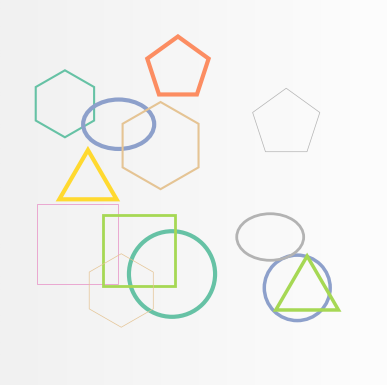[{"shape": "circle", "thickness": 3, "radius": 0.56, "center": [0.444, 0.288]}, {"shape": "hexagon", "thickness": 1.5, "radius": 0.43, "center": [0.168, 0.73]}, {"shape": "pentagon", "thickness": 3, "radius": 0.42, "center": [0.459, 0.822]}, {"shape": "circle", "thickness": 2.5, "radius": 0.43, "center": [0.767, 0.252]}, {"shape": "oval", "thickness": 3, "radius": 0.46, "center": [0.306, 0.677]}, {"shape": "square", "thickness": 0.5, "radius": 0.52, "center": [0.2, 0.365]}, {"shape": "triangle", "thickness": 2.5, "radius": 0.47, "center": [0.793, 0.242]}, {"shape": "square", "thickness": 2, "radius": 0.46, "center": [0.358, 0.349]}, {"shape": "triangle", "thickness": 3, "radius": 0.43, "center": [0.227, 0.525]}, {"shape": "hexagon", "thickness": 1.5, "radius": 0.57, "center": [0.414, 0.622]}, {"shape": "hexagon", "thickness": 0.5, "radius": 0.48, "center": [0.313, 0.246]}, {"shape": "oval", "thickness": 2, "radius": 0.43, "center": [0.697, 0.384]}, {"shape": "pentagon", "thickness": 0.5, "radius": 0.46, "center": [0.739, 0.68]}]